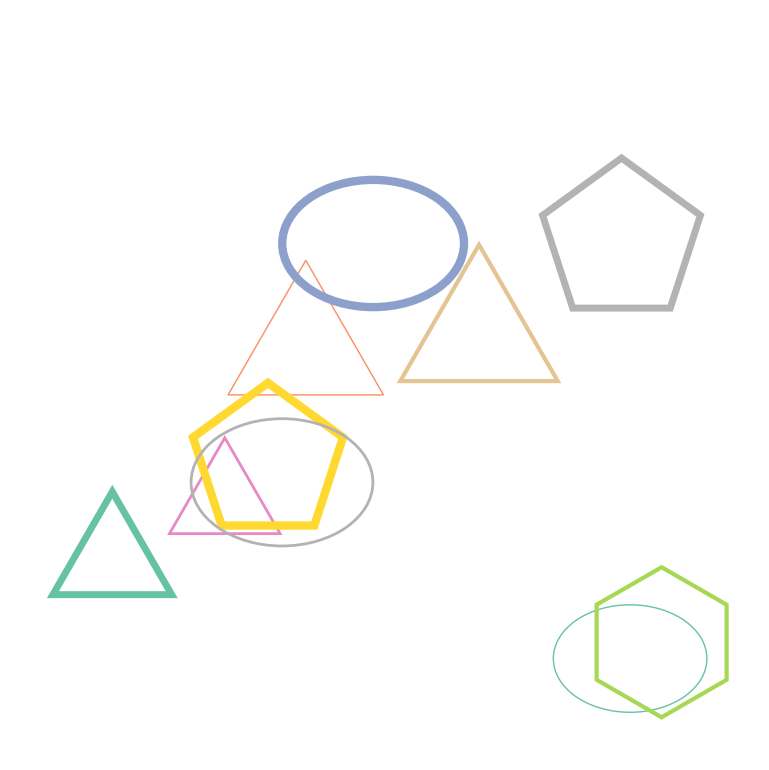[{"shape": "triangle", "thickness": 2.5, "radius": 0.45, "center": [0.146, 0.272]}, {"shape": "oval", "thickness": 0.5, "radius": 0.5, "center": [0.818, 0.145]}, {"shape": "triangle", "thickness": 0.5, "radius": 0.58, "center": [0.397, 0.545]}, {"shape": "oval", "thickness": 3, "radius": 0.59, "center": [0.485, 0.684]}, {"shape": "triangle", "thickness": 1, "radius": 0.42, "center": [0.292, 0.348]}, {"shape": "hexagon", "thickness": 1.5, "radius": 0.49, "center": [0.859, 0.166]}, {"shape": "pentagon", "thickness": 3, "radius": 0.51, "center": [0.348, 0.4]}, {"shape": "triangle", "thickness": 1.5, "radius": 0.59, "center": [0.622, 0.564]}, {"shape": "oval", "thickness": 1, "radius": 0.59, "center": [0.366, 0.374]}, {"shape": "pentagon", "thickness": 2.5, "radius": 0.54, "center": [0.807, 0.687]}]